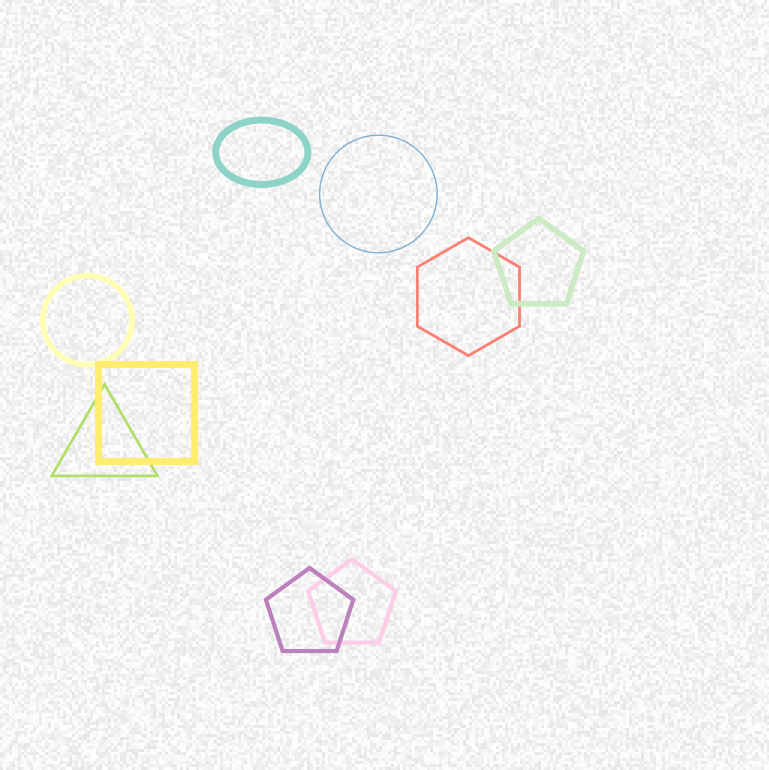[{"shape": "oval", "thickness": 2.5, "radius": 0.3, "center": [0.34, 0.802]}, {"shape": "circle", "thickness": 2, "radius": 0.29, "center": [0.114, 0.584]}, {"shape": "hexagon", "thickness": 1, "radius": 0.38, "center": [0.608, 0.615]}, {"shape": "circle", "thickness": 0.5, "radius": 0.38, "center": [0.491, 0.748]}, {"shape": "triangle", "thickness": 1, "radius": 0.4, "center": [0.136, 0.422]}, {"shape": "pentagon", "thickness": 1.5, "radius": 0.3, "center": [0.457, 0.214]}, {"shape": "pentagon", "thickness": 1.5, "radius": 0.3, "center": [0.402, 0.203]}, {"shape": "pentagon", "thickness": 2, "radius": 0.31, "center": [0.7, 0.655]}, {"shape": "square", "thickness": 2.5, "radius": 0.31, "center": [0.19, 0.464]}]